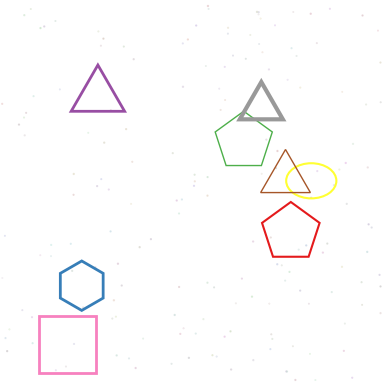[{"shape": "pentagon", "thickness": 1.5, "radius": 0.39, "center": [0.755, 0.397]}, {"shape": "hexagon", "thickness": 2, "radius": 0.32, "center": [0.212, 0.258]}, {"shape": "pentagon", "thickness": 1, "radius": 0.39, "center": [0.633, 0.633]}, {"shape": "triangle", "thickness": 2, "radius": 0.4, "center": [0.254, 0.751]}, {"shape": "oval", "thickness": 1.5, "radius": 0.33, "center": [0.809, 0.53]}, {"shape": "triangle", "thickness": 1, "radius": 0.37, "center": [0.742, 0.537]}, {"shape": "square", "thickness": 2, "radius": 0.37, "center": [0.176, 0.105]}, {"shape": "triangle", "thickness": 3, "radius": 0.32, "center": [0.679, 0.722]}]